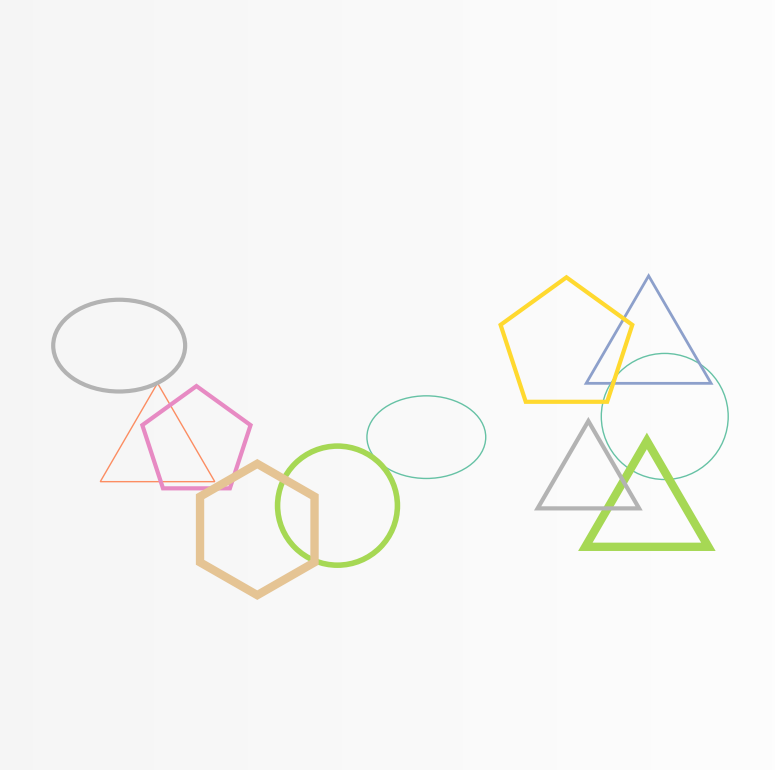[{"shape": "oval", "thickness": 0.5, "radius": 0.38, "center": [0.55, 0.432]}, {"shape": "circle", "thickness": 0.5, "radius": 0.41, "center": [0.858, 0.459]}, {"shape": "triangle", "thickness": 0.5, "radius": 0.43, "center": [0.203, 0.417]}, {"shape": "triangle", "thickness": 1, "radius": 0.47, "center": [0.837, 0.549]}, {"shape": "pentagon", "thickness": 1.5, "radius": 0.37, "center": [0.253, 0.425]}, {"shape": "triangle", "thickness": 3, "radius": 0.46, "center": [0.835, 0.336]}, {"shape": "circle", "thickness": 2, "radius": 0.39, "center": [0.435, 0.343]}, {"shape": "pentagon", "thickness": 1.5, "radius": 0.45, "center": [0.731, 0.55]}, {"shape": "hexagon", "thickness": 3, "radius": 0.43, "center": [0.332, 0.312]}, {"shape": "triangle", "thickness": 1.5, "radius": 0.38, "center": [0.759, 0.378]}, {"shape": "oval", "thickness": 1.5, "radius": 0.43, "center": [0.154, 0.551]}]